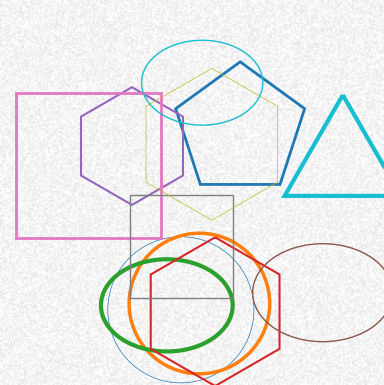[{"shape": "circle", "thickness": 0.5, "radius": 0.95, "center": [0.47, 0.195]}, {"shape": "pentagon", "thickness": 2, "radius": 0.88, "center": [0.624, 0.663]}, {"shape": "circle", "thickness": 2.5, "radius": 0.91, "center": [0.518, 0.212]}, {"shape": "oval", "thickness": 3, "radius": 0.86, "center": [0.433, 0.207]}, {"shape": "hexagon", "thickness": 1.5, "radius": 0.97, "center": [0.559, 0.19]}, {"shape": "hexagon", "thickness": 1.5, "radius": 0.76, "center": [0.343, 0.621]}, {"shape": "oval", "thickness": 1, "radius": 0.91, "center": [0.838, 0.24]}, {"shape": "square", "thickness": 2, "radius": 0.94, "center": [0.231, 0.571]}, {"shape": "square", "thickness": 1, "radius": 0.67, "center": [0.471, 0.36]}, {"shape": "hexagon", "thickness": 0.5, "radius": 0.99, "center": [0.55, 0.625]}, {"shape": "triangle", "thickness": 3, "radius": 0.87, "center": [0.89, 0.579]}, {"shape": "oval", "thickness": 1, "radius": 0.79, "center": [0.525, 0.785]}]